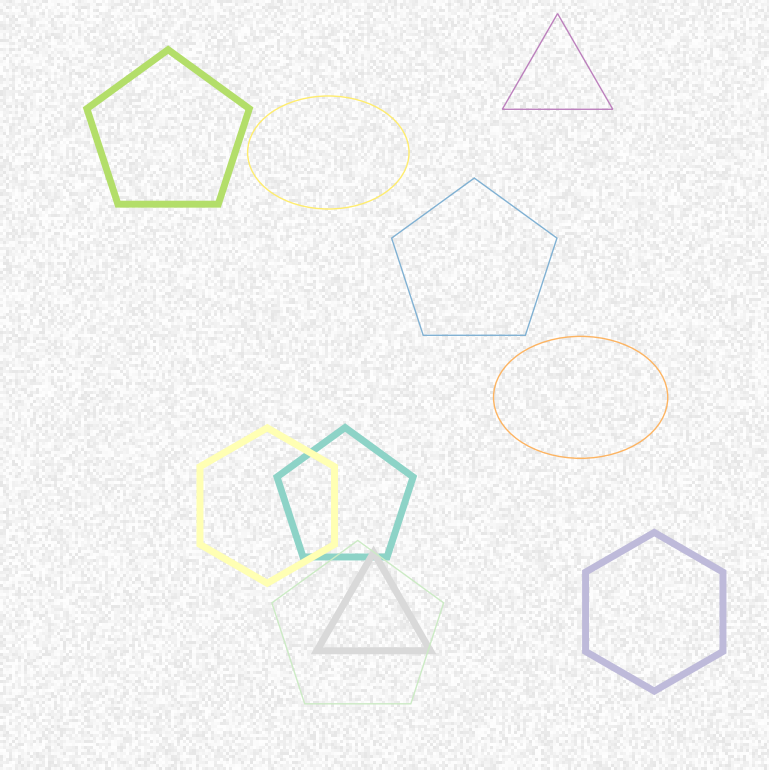[{"shape": "pentagon", "thickness": 2.5, "radius": 0.46, "center": [0.448, 0.352]}, {"shape": "hexagon", "thickness": 2.5, "radius": 0.5, "center": [0.347, 0.343]}, {"shape": "hexagon", "thickness": 2.5, "radius": 0.52, "center": [0.85, 0.205]}, {"shape": "pentagon", "thickness": 0.5, "radius": 0.56, "center": [0.616, 0.656]}, {"shape": "oval", "thickness": 0.5, "radius": 0.57, "center": [0.754, 0.484]}, {"shape": "pentagon", "thickness": 2.5, "radius": 0.55, "center": [0.218, 0.825]}, {"shape": "triangle", "thickness": 2.5, "radius": 0.43, "center": [0.485, 0.197]}, {"shape": "triangle", "thickness": 0.5, "radius": 0.41, "center": [0.724, 0.9]}, {"shape": "pentagon", "thickness": 0.5, "radius": 0.59, "center": [0.465, 0.181]}, {"shape": "oval", "thickness": 0.5, "radius": 0.52, "center": [0.426, 0.802]}]